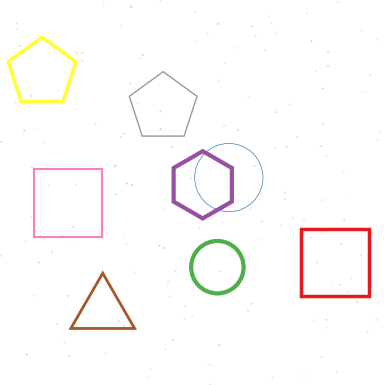[{"shape": "square", "thickness": 2.5, "radius": 0.44, "center": [0.869, 0.318]}, {"shape": "circle", "thickness": 0.5, "radius": 0.44, "center": [0.594, 0.539]}, {"shape": "circle", "thickness": 3, "radius": 0.34, "center": [0.565, 0.306]}, {"shape": "hexagon", "thickness": 3, "radius": 0.44, "center": [0.527, 0.52]}, {"shape": "pentagon", "thickness": 2.5, "radius": 0.46, "center": [0.109, 0.811]}, {"shape": "triangle", "thickness": 2, "radius": 0.48, "center": [0.267, 0.195]}, {"shape": "square", "thickness": 1.5, "radius": 0.44, "center": [0.177, 0.472]}, {"shape": "pentagon", "thickness": 1, "radius": 0.46, "center": [0.424, 0.721]}]